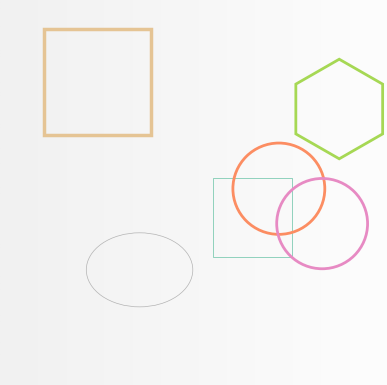[{"shape": "square", "thickness": 0.5, "radius": 0.51, "center": [0.652, 0.435]}, {"shape": "circle", "thickness": 2, "radius": 0.59, "center": [0.72, 0.51]}, {"shape": "circle", "thickness": 2, "radius": 0.59, "center": [0.831, 0.419]}, {"shape": "hexagon", "thickness": 2, "radius": 0.65, "center": [0.875, 0.717]}, {"shape": "square", "thickness": 2.5, "radius": 0.69, "center": [0.251, 0.788]}, {"shape": "oval", "thickness": 0.5, "radius": 0.69, "center": [0.36, 0.299]}]